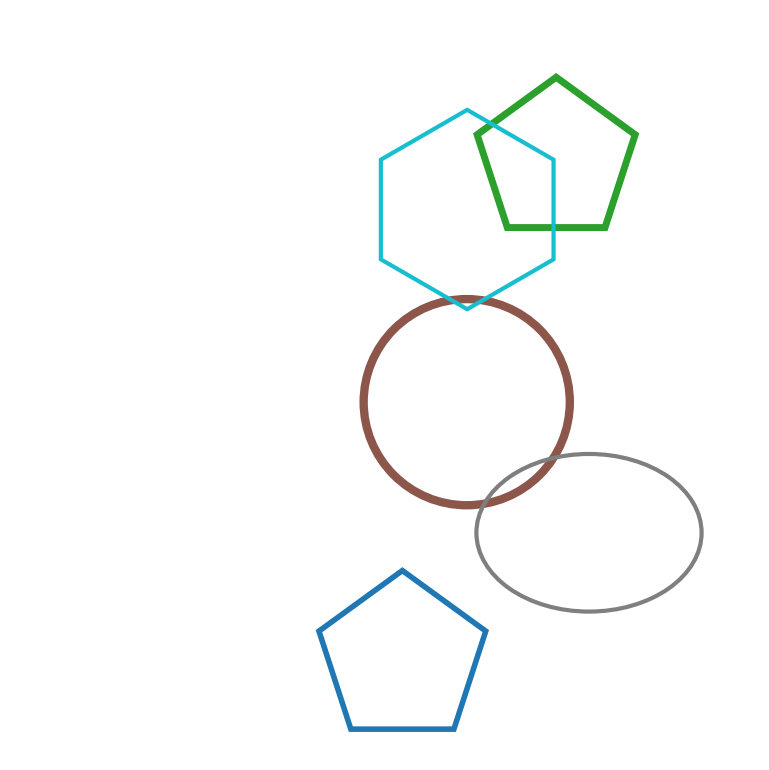[{"shape": "pentagon", "thickness": 2, "radius": 0.57, "center": [0.523, 0.145]}, {"shape": "pentagon", "thickness": 2.5, "radius": 0.54, "center": [0.722, 0.792]}, {"shape": "circle", "thickness": 3, "radius": 0.67, "center": [0.606, 0.478]}, {"shape": "oval", "thickness": 1.5, "radius": 0.73, "center": [0.765, 0.308]}, {"shape": "hexagon", "thickness": 1.5, "radius": 0.65, "center": [0.607, 0.728]}]